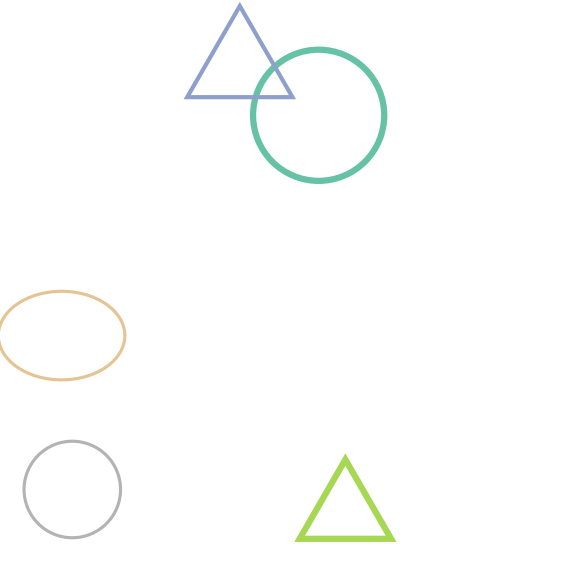[{"shape": "circle", "thickness": 3, "radius": 0.57, "center": [0.552, 0.8]}, {"shape": "triangle", "thickness": 2, "radius": 0.53, "center": [0.415, 0.884]}, {"shape": "triangle", "thickness": 3, "radius": 0.46, "center": [0.598, 0.112]}, {"shape": "oval", "thickness": 1.5, "radius": 0.55, "center": [0.107, 0.418]}, {"shape": "circle", "thickness": 1.5, "radius": 0.42, "center": [0.125, 0.152]}]